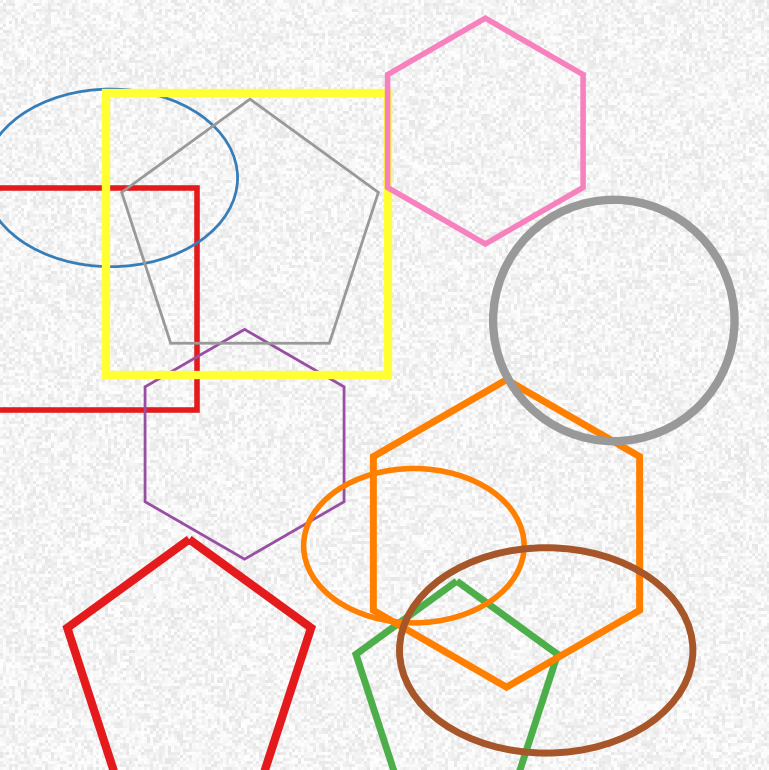[{"shape": "square", "thickness": 2, "radius": 0.72, "center": [0.111, 0.612]}, {"shape": "pentagon", "thickness": 3, "radius": 0.83, "center": [0.246, 0.133]}, {"shape": "oval", "thickness": 1, "radius": 0.82, "center": [0.144, 0.769]}, {"shape": "pentagon", "thickness": 2.5, "radius": 0.69, "center": [0.593, 0.108]}, {"shape": "hexagon", "thickness": 1, "radius": 0.75, "center": [0.318, 0.423]}, {"shape": "oval", "thickness": 2, "radius": 0.72, "center": [0.538, 0.291]}, {"shape": "hexagon", "thickness": 2.5, "radius": 1.0, "center": [0.658, 0.307]}, {"shape": "square", "thickness": 3, "radius": 0.92, "center": [0.321, 0.696]}, {"shape": "oval", "thickness": 2.5, "radius": 0.95, "center": [0.709, 0.155]}, {"shape": "hexagon", "thickness": 2, "radius": 0.73, "center": [0.63, 0.83]}, {"shape": "pentagon", "thickness": 1, "radius": 0.88, "center": [0.325, 0.696]}, {"shape": "circle", "thickness": 3, "radius": 0.78, "center": [0.797, 0.584]}]